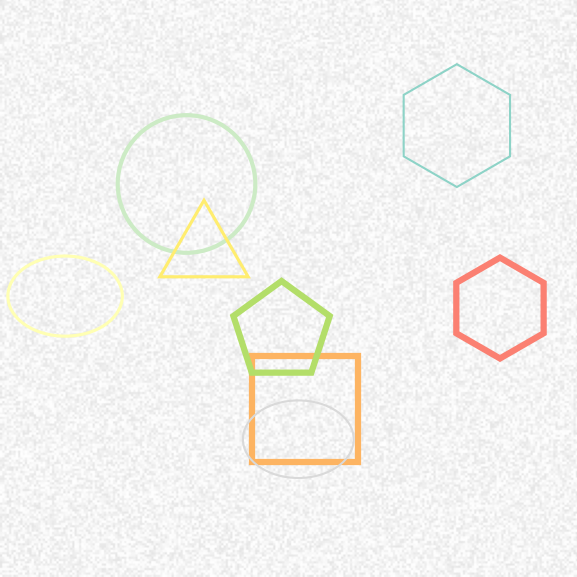[{"shape": "hexagon", "thickness": 1, "radius": 0.53, "center": [0.791, 0.782]}, {"shape": "oval", "thickness": 1.5, "radius": 0.5, "center": [0.113, 0.486]}, {"shape": "hexagon", "thickness": 3, "radius": 0.44, "center": [0.866, 0.466]}, {"shape": "square", "thickness": 3, "radius": 0.46, "center": [0.528, 0.291]}, {"shape": "pentagon", "thickness": 3, "radius": 0.44, "center": [0.488, 0.425]}, {"shape": "oval", "thickness": 1, "radius": 0.48, "center": [0.517, 0.239]}, {"shape": "circle", "thickness": 2, "radius": 0.6, "center": [0.323, 0.681]}, {"shape": "triangle", "thickness": 1.5, "radius": 0.44, "center": [0.353, 0.564]}]